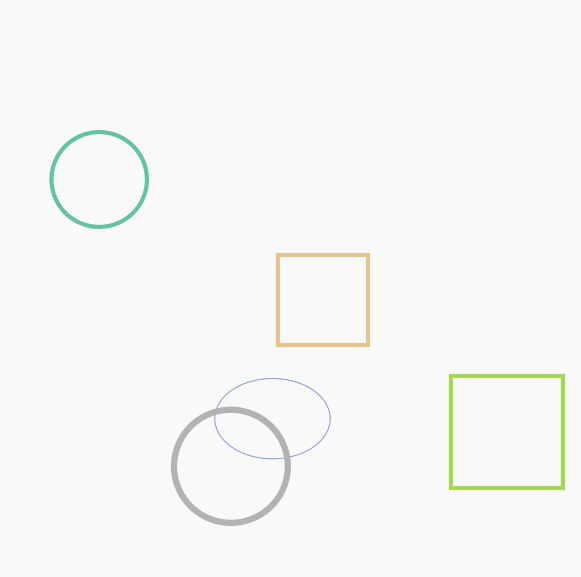[{"shape": "circle", "thickness": 2, "radius": 0.41, "center": [0.171, 0.688]}, {"shape": "oval", "thickness": 0.5, "radius": 0.5, "center": [0.469, 0.274]}, {"shape": "square", "thickness": 2, "radius": 0.48, "center": [0.872, 0.251]}, {"shape": "square", "thickness": 2, "radius": 0.39, "center": [0.556, 0.48]}, {"shape": "circle", "thickness": 3, "radius": 0.49, "center": [0.397, 0.192]}]